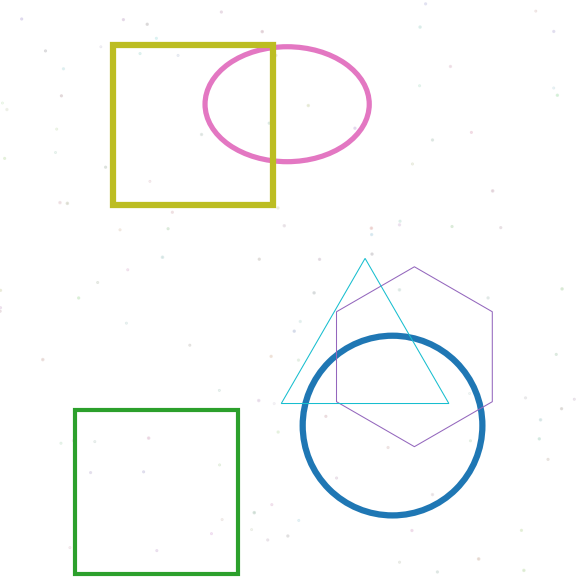[{"shape": "circle", "thickness": 3, "radius": 0.78, "center": [0.68, 0.262]}, {"shape": "square", "thickness": 2, "radius": 0.71, "center": [0.271, 0.147]}, {"shape": "hexagon", "thickness": 0.5, "radius": 0.78, "center": [0.718, 0.381]}, {"shape": "oval", "thickness": 2.5, "radius": 0.71, "center": [0.497, 0.819]}, {"shape": "square", "thickness": 3, "radius": 0.69, "center": [0.334, 0.783]}, {"shape": "triangle", "thickness": 0.5, "radius": 0.84, "center": [0.632, 0.384]}]